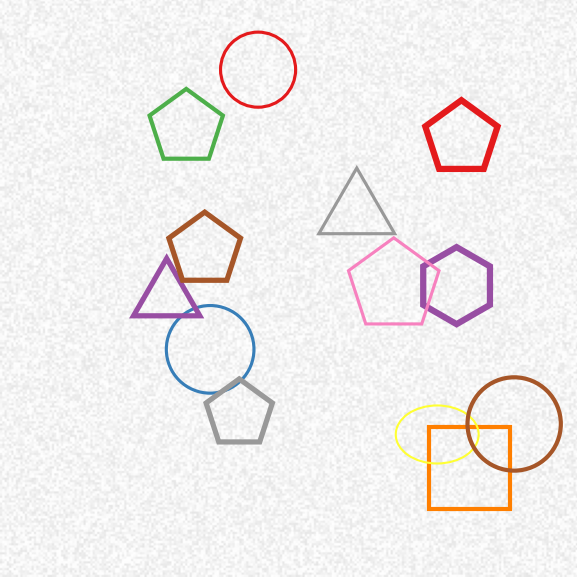[{"shape": "circle", "thickness": 1.5, "radius": 0.33, "center": [0.447, 0.879]}, {"shape": "pentagon", "thickness": 3, "radius": 0.33, "center": [0.799, 0.76]}, {"shape": "circle", "thickness": 1.5, "radius": 0.38, "center": [0.364, 0.394]}, {"shape": "pentagon", "thickness": 2, "radius": 0.33, "center": [0.322, 0.778]}, {"shape": "triangle", "thickness": 2.5, "radius": 0.33, "center": [0.289, 0.485]}, {"shape": "hexagon", "thickness": 3, "radius": 0.33, "center": [0.791, 0.505]}, {"shape": "square", "thickness": 2, "radius": 0.35, "center": [0.813, 0.188]}, {"shape": "oval", "thickness": 1, "radius": 0.36, "center": [0.757, 0.247]}, {"shape": "circle", "thickness": 2, "radius": 0.4, "center": [0.89, 0.265]}, {"shape": "pentagon", "thickness": 2.5, "radius": 0.33, "center": [0.354, 0.567]}, {"shape": "pentagon", "thickness": 1.5, "radius": 0.41, "center": [0.682, 0.505]}, {"shape": "pentagon", "thickness": 2.5, "radius": 0.3, "center": [0.414, 0.283]}, {"shape": "triangle", "thickness": 1.5, "radius": 0.38, "center": [0.618, 0.632]}]